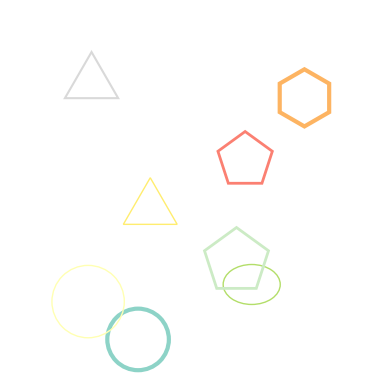[{"shape": "circle", "thickness": 3, "radius": 0.4, "center": [0.359, 0.118]}, {"shape": "circle", "thickness": 1, "radius": 0.47, "center": [0.229, 0.217]}, {"shape": "pentagon", "thickness": 2, "radius": 0.37, "center": [0.637, 0.584]}, {"shape": "hexagon", "thickness": 3, "radius": 0.37, "center": [0.791, 0.746]}, {"shape": "oval", "thickness": 1, "radius": 0.37, "center": [0.654, 0.261]}, {"shape": "triangle", "thickness": 1.5, "radius": 0.4, "center": [0.238, 0.785]}, {"shape": "pentagon", "thickness": 2, "radius": 0.44, "center": [0.614, 0.322]}, {"shape": "triangle", "thickness": 1, "radius": 0.4, "center": [0.39, 0.458]}]